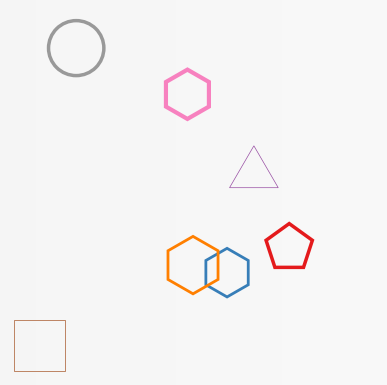[{"shape": "pentagon", "thickness": 2.5, "radius": 0.31, "center": [0.746, 0.356]}, {"shape": "hexagon", "thickness": 2, "radius": 0.32, "center": [0.586, 0.292]}, {"shape": "triangle", "thickness": 0.5, "radius": 0.36, "center": [0.655, 0.549]}, {"shape": "hexagon", "thickness": 2, "radius": 0.37, "center": [0.498, 0.311]}, {"shape": "square", "thickness": 0.5, "radius": 0.33, "center": [0.101, 0.104]}, {"shape": "hexagon", "thickness": 3, "radius": 0.32, "center": [0.484, 0.755]}, {"shape": "circle", "thickness": 2.5, "radius": 0.36, "center": [0.197, 0.875]}]